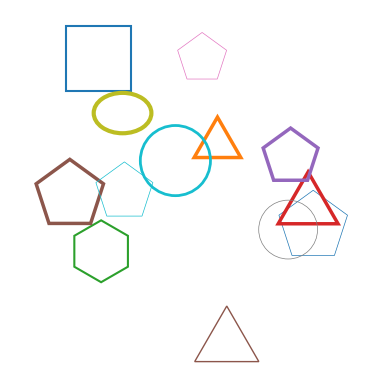[{"shape": "pentagon", "thickness": 0.5, "radius": 0.47, "center": [0.814, 0.412]}, {"shape": "square", "thickness": 1.5, "radius": 0.42, "center": [0.256, 0.848]}, {"shape": "triangle", "thickness": 2.5, "radius": 0.35, "center": [0.565, 0.626]}, {"shape": "hexagon", "thickness": 1.5, "radius": 0.4, "center": [0.263, 0.347]}, {"shape": "triangle", "thickness": 2.5, "radius": 0.45, "center": [0.8, 0.464]}, {"shape": "pentagon", "thickness": 2.5, "radius": 0.37, "center": [0.755, 0.592]}, {"shape": "triangle", "thickness": 1, "radius": 0.48, "center": [0.589, 0.109]}, {"shape": "pentagon", "thickness": 2.5, "radius": 0.46, "center": [0.181, 0.494]}, {"shape": "pentagon", "thickness": 0.5, "radius": 0.33, "center": [0.525, 0.849]}, {"shape": "circle", "thickness": 0.5, "radius": 0.38, "center": [0.748, 0.404]}, {"shape": "oval", "thickness": 3, "radius": 0.37, "center": [0.318, 0.706]}, {"shape": "pentagon", "thickness": 0.5, "radius": 0.39, "center": [0.323, 0.502]}, {"shape": "circle", "thickness": 2, "radius": 0.46, "center": [0.456, 0.583]}]